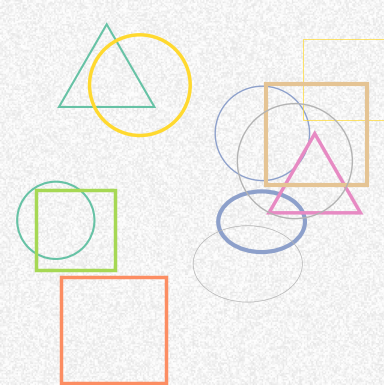[{"shape": "triangle", "thickness": 1.5, "radius": 0.72, "center": [0.277, 0.794]}, {"shape": "circle", "thickness": 1.5, "radius": 0.5, "center": [0.145, 0.428]}, {"shape": "square", "thickness": 2.5, "radius": 0.69, "center": [0.295, 0.143]}, {"shape": "circle", "thickness": 1, "radius": 0.61, "center": [0.682, 0.654]}, {"shape": "oval", "thickness": 3, "radius": 0.56, "center": [0.679, 0.424]}, {"shape": "triangle", "thickness": 2.5, "radius": 0.69, "center": [0.817, 0.516]}, {"shape": "square", "thickness": 2.5, "radius": 0.52, "center": [0.196, 0.403]}, {"shape": "square", "thickness": 0.5, "radius": 0.53, "center": [0.891, 0.793]}, {"shape": "circle", "thickness": 2.5, "radius": 0.65, "center": [0.363, 0.779]}, {"shape": "square", "thickness": 3, "radius": 0.66, "center": [0.823, 0.649]}, {"shape": "circle", "thickness": 1, "radius": 0.75, "center": [0.766, 0.581]}, {"shape": "oval", "thickness": 0.5, "radius": 0.71, "center": [0.644, 0.315]}]